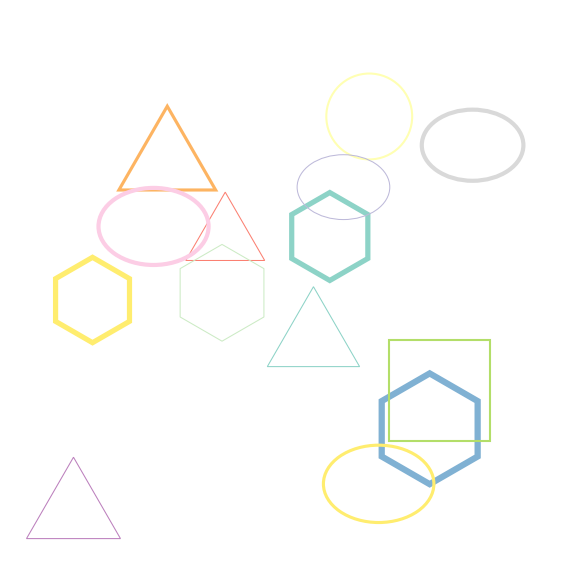[{"shape": "triangle", "thickness": 0.5, "radius": 0.46, "center": [0.543, 0.41]}, {"shape": "hexagon", "thickness": 2.5, "radius": 0.38, "center": [0.571, 0.59]}, {"shape": "circle", "thickness": 1, "radius": 0.37, "center": [0.639, 0.797]}, {"shape": "oval", "thickness": 0.5, "radius": 0.4, "center": [0.595, 0.675]}, {"shape": "triangle", "thickness": 0.5, "radius": 0.39, "center": [0.39, 0.588]}, {"shape": "hexagon", "thickness": 3, "radius": 0.48, "center": [0.744, 0.257]}, {"shape": "triangle", "thickness": 1.5, "radius": 0.48, "center": [0.29, 0.718]}, {"shape": "square", "thickness": 1, "radius": 0.44, "center": [0.761, 0.323]}, {"shape": "oval", "thickness": 2, "radius": 0.48, "center": [0.266, 0.607]}, {"shape": "oval", "thickness": 2, "radius": 0.44, "center": [0.818, 0.748]}, {"shape": "triangle", "thickness": 0.5, "radius": 0.47, "center": [0.127, 0.113]}, {"shape": "hexagon", "thickness": 0.5, "radius": 0.42, "center": [0.384, 0.492]}, {"shape": "hexagon", "thickness": 2.5, "radius": 0.37, "center": [0.16, 0.48]}, {"shape": "oval", "thickness": 1.5, "radius": 0.48, "center": [0.656, 0.161]}]